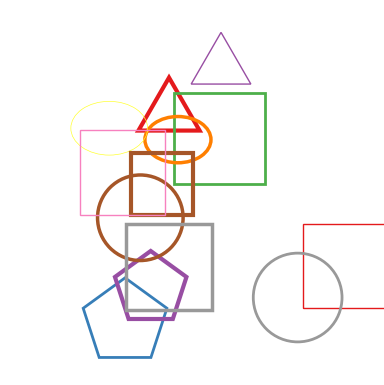[{"shape": "triangle", "thickness": 3, "radius": 0.46, "center": [0.439, 0.707]}, {"shape": "square", "thickness": 1, "radius": 0.55, "center": [0.897, 0.31]}, {"shape": "pentagon", "thickness": 2, "radius": 0.57, "center": [0.325, 0.164]}, {"shape": "square", "thickness": 2, "radius": 0.59, "center": [0.571, 0.64]}, {"shape": "triangle", "thickness": 1, "radius": 0.45, "center": [0.574, 0.826]}, {"shape": "pentagon", "thickness": 3, "radius": 0.49, "center": [0.391, 0.25]}, {"shape": "oval", "thickness": 2.5, "radius": 0.43, "center": [0.462, 0.637]}, {"shape": "oval", "thickness": 0.5, "radius": 0.5, "center": [0.284, 0.667]}, {"shape": "circle", "thickness": 2.5, "radius": 0.56, "center": [0.364, 0.434]}, {"shape": "square", "thickness": 3, "radius": 0.4, "center": [0.42, 0.522]}, {"shape": "square", "thickness": 1, "radius": 0.55, "center": [0.318, 0.552]}, {"shape": "circle", "thickness": 2, "radius": 0.58, "center": [0.773, 0.227]}, {"shape": "square", "thickness": 2.5, "radius": 0.56, "center": [0.439, 0.307]}]